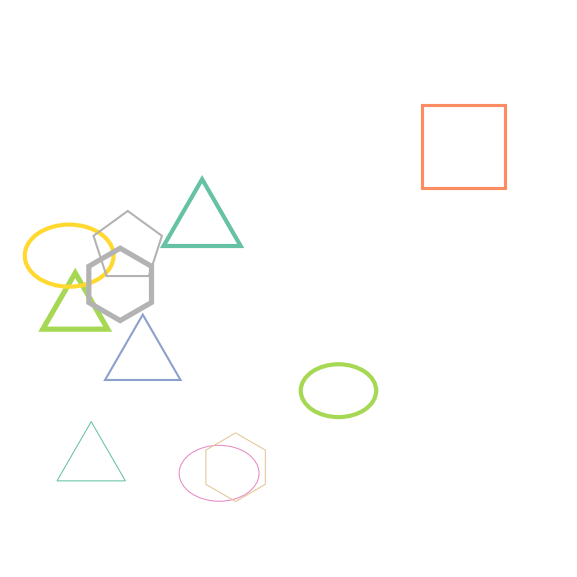[{"shape": "triangle", "thickness": 0.5, "radius": 0.34, "center": [0.158, 0.201]}, {"shape": "triangle", "thickness": 2, "radius": 0.39, "center": [0.35, 0.612]}, {"shape": "square", "thickness": 1.5, "radius": 0.36, "center": [0.803, 0.746]}, {"shape": "triangle", "thickness": 1, "radius": 0.38, "center": [0.247, 0.379]}, {"shape": "oval", "thickness": 0.5, "radius": 0.35, "center": [0.379, 0.18]}, {"shape": "triangle", "thickness": 2.5, "radius": 0.32, "center": [0.13, 0.462]}, {"shape": "oval", "thickness": 2, "radius": 0.33, "center": [0.586, 0.323]}, {"shape": "oval", "thickness": 2, "radius": 0.38, "center": [0.12, 0.556]}, {"shape": "hexagon", "thickness": 0.5, "radius": 0.3, "center": [0.408, 0.19]}, {"shape": "pentagon", "thickness": 1, "radius": 0.31, "center": [0.221, 0.572]}, {"shape": "hexagon", "thickness": 2.5, "radius": 0.31, "center": [0.208, 0.507]}]